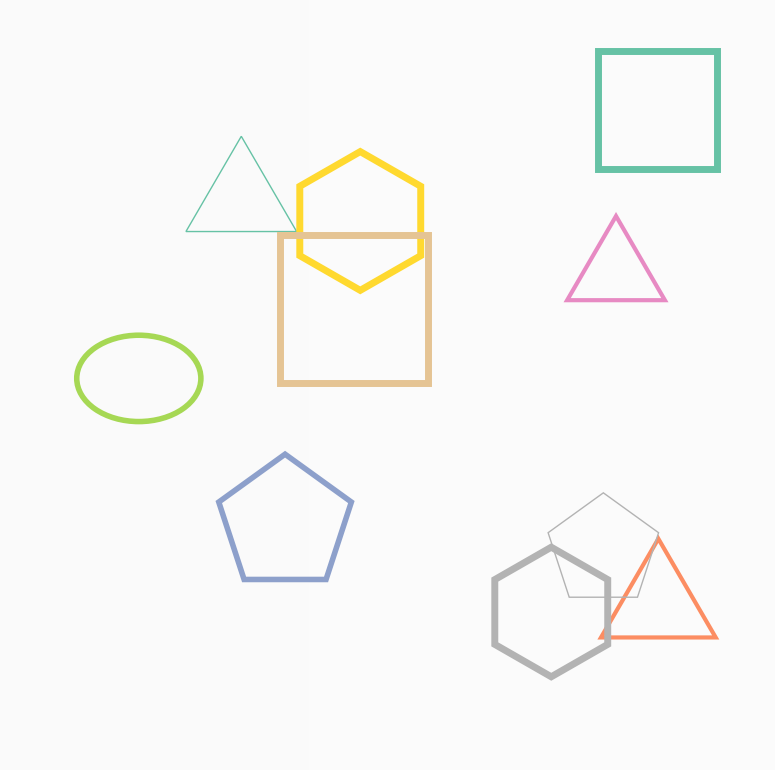[{"shape": "square", "thickness": 2.5, "radius": 0.38, "center": [0.848, 0.858]}, {"shape": "triangle", "thickness": 0.5, "radius": 0.41, "center": [0.311, 0.741]}, {"shape": "triangle", "thickness": 1.5, "radius": 0.43, "center": [0.849, 0.215]}, {"shape": "pentagon", "thickness": 2, "radius": 0.45, "center": [0.368, 0.32]}, {"shape": "triangle", "thickness": 1.5, "radius": 0.36, "center": [0.795, 0.647]}, {"shape": "oval", "thickness": 2, "radius": 0.4, "center": [0.179, 0.509]}, {"shape": "hexagon", "thickness": 2.5, "radius": 0.45, "center": [0.465, 0.713]}, {"shape": "square", "thickness": 2.5, "radius": 0.48, "center": [0.457, 0.599]}, {"shape": "hexagon", "thickness": 2.5, "radius": 0.42, "center": [0.711, 0.205]}, {"shape": "pentagon", "thickness": 0.5, "radius": 0.37, "center": [0.779, 0.285]}]